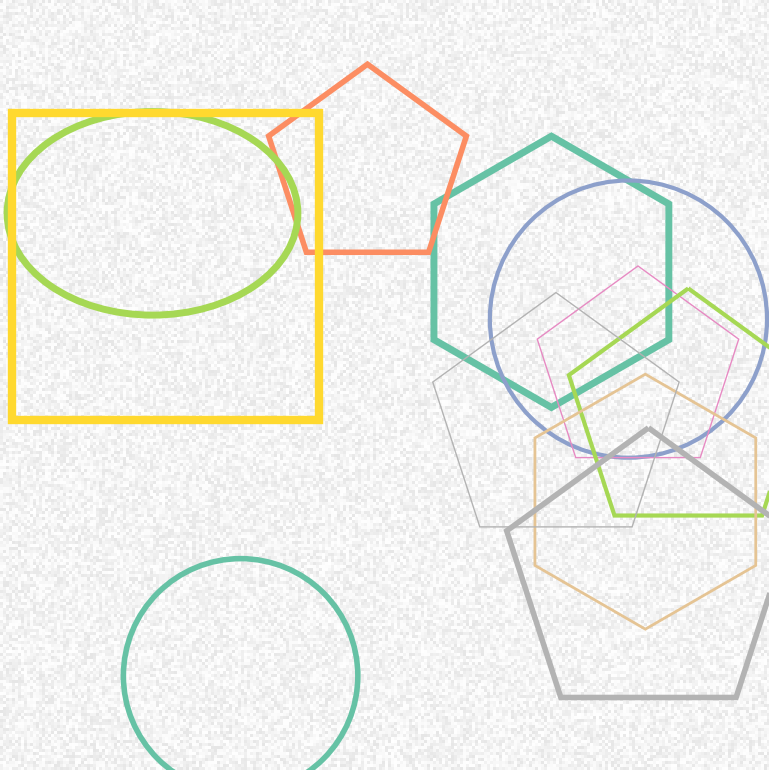[{"shape": "circle", "thickness": 2, "radius": 0.76, "center": [0.312, 0.122]}, {"shape": "hexagon", "thickness": 2.5, "radius": 0.88, "center": [0.716, 0.647]}, {"shape": "pentagon", "thickness": 2, "radius": 0.68, "center": [0.477, 0.782]}, {"shape": "circle", "thickness": 1.5, "radius": 0.9, "center": [0.816, 0.586]}, {"shape": "pentagon", "thickness": 0.5, "radius": 0.69, "center": [0.829, 0.517]}, {"shape": "oval", "thickness": 2.5, "radius": 0.94, "center": [0.198, 0.723]}, {"shape": "pentagon", "thickness": 1.5, "radius": 0.82, "center": [0.894, 0.462]}, {"shape": "square", "thickness": 3, "radius": 1.0, "center": [0.215, 0.654]}, {"shape": "hexagon", "thickness": 1, "radius": 0.83, "center": [0.838, 0.348]}, {"shape": "pentagon", "thickness": 2, "radius": 0.97, "center": [0.842, 0.251]}, {"shape": "pentagon", "thickness": 0.5, "radius": 0.84, "center": [0.722, 0.452]}]